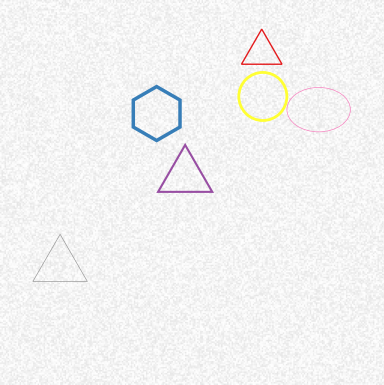[{"shape": "triangle", "thickness": 1, "radius": 0.3, "center": [0.68, 0.864]}, {"shape": "hexagon", "thickness": 2.5, "radius": 0.35, "center": [0.407, 0.705]}, {"shape": "triangle", "thickness": 1.5, "radius": 0.41, "center": [0.481, 0.542]}, {"shape": "circle", "thickness": 2, "radius": 0.31, "center": [0.683, 0.749]}, {"shape": "oval", "thickness": 0.5, "radius": 0.41, "center": [0.828, 0.715]}, {"shape": "triangle", "thickness": 0.5, "radius": 0.41, "center": [0.156, 0.31]}]